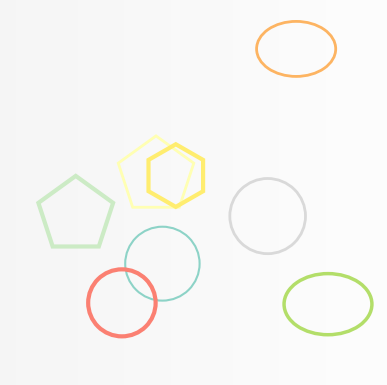[{"shape": "circle", "thickness": 1.5, "radius": 0.48, "center": [0.419, 0.315]}, {"shape": "pentagon", "thickness": 2, "radius": 0.51, "center": [0.403, 0.545]}, {"shape": "circle", "thickness": 3, "radius": 0.44, "center": [0.315, 0.213]}, {"shape": "oval", "thickness": 2, "radius": 0.51, "center": [0.764, 0.873]}, {"shape": "oval", "thickness": 2.5, "radius": 0.57, "center": [0.846, 0.21]}, {"shape": "circle", "thickness": 2, "radius": 0.49, "center": [0.691, 0.439]}, {"shape": "pentagon", "thickness": 3, "radius": 0.51, "center": [0.195, 0.442]}, {"shape": "hexagon", "thickness": 3, "radius": 0.41, "center": [0.454, 0.544]}]